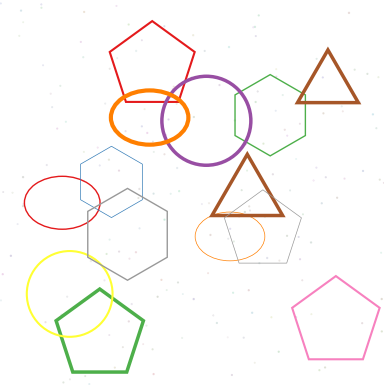[{"shape": "oval", "thickness": 1, "radius": 0.49, "center": [0.162, 0.473]}, {"shape": "pentagon", "thickness": 1.5, "radius": 0.58, "center": [0.395, 0.829]}, {"shape": "hexagon", "thickness": 0.5, "radius": 0.46, "center": [0.29, 0.527]}, {"shape": "pentagon", "thickness": 2.5, "radius": 0.6, "center": [0.259, 0.13]}, {"shape": "hexagon", "thickness": 1, "radius": 0.53, "center": [0.702, 0.701]}, {"shape": "circle", "thickness": 2.5, "radius": 0.58, "center": [0.536, 0.686]}, {"shape": "oval", "thickness": 0.5, "radius": 0.45, "center": [0.597, 0.386]}, {"shape": "oval", "thickness": 3, "radius": 0.5, "center": [0.389, 0.695]}, {"shape": "circle", "thickness": 1.5, "radius": 0.56, "center": [0.181, 0.237]}, {"shape": "triangle", "thickness": 2.5, "radius": 0.53, "center": [0.642, 0.493]}, {"shape": "triangle", "thickness": 2.5, "radius": 0.46, "center": [0.852, 0.779]}, {"shape": "pentagon", "thickness": 1.5, "radius": 0.6, "center": [0.872, 0.163]}, {"shape": "pentagon", "thickness": 0.5, "radius": 0.53, "center": [0.683, 0.402]}, {"shape": "hexagon", "thickness": 1, "radius": 0.6, "center": [0.331, 0.391]}]